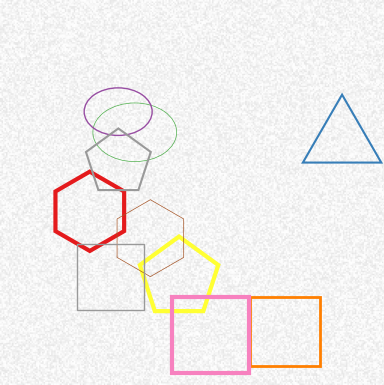[{"shape": "hexagon", "thickness": 3, "radius": 0.51, "center": [0.233, 0.451]}, {"shape": "triangle", "thickness": 1.5, "radius": 0.59, "center": [0.889, 0.637]}, {"shape": "oval", "thickness": 0.5, "radius": 0.54, "center": [0.35, 0.656]}, {"shape": "oval", "thickness": 1, "radius": 0.44, "center": [0.307, 0.71]}, {"shape": "square", "thickness": 2, "radius": 0.45, "center": [0.739, 0.139]}, {"shape": "pentagon", "thickness": 3, "radius": 0.54, "center": [0.465, 0.279]}, {"shape": "hexagon", "thickness": 0.5, "radius": 0.5, "center": [0.391, 0.381]}, {"shape": "square", "thickness": 3, "radius": 0.49, "center": [0.547, 0.131]}, {"shape": "pentagon", "thickness": 1.5, "radius": 0.44, "center": [0.307, 0.578]}, {"shape": "square", "thickness": 1, "radius": 0.43, "center": [0.287, 0.28]}]